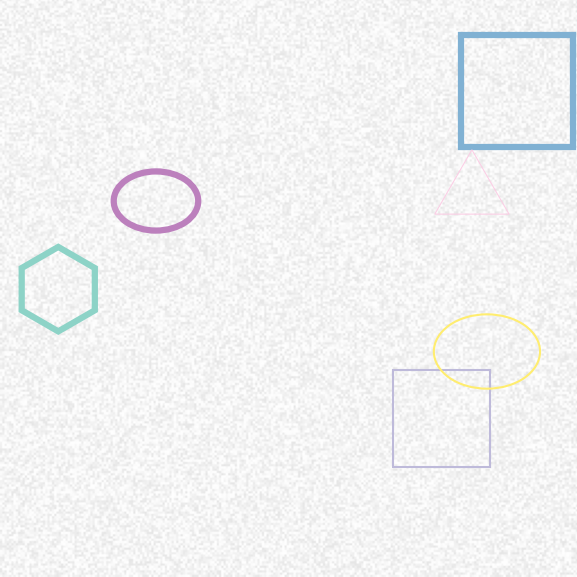[{"shape": "hexagon", "thickness": 3, "radius": 0.37, "center": [0.101, 0.498]}, {"shape": "square", "thickness": 1, "radius": 0.42, "center": [0.765, 0.275]}, {"shape": "square", "thickness": 3, "radius": 0.48, "center": [0.895, 0.841]}, {"shape": "triangle", "thickness": 0.5, "radius": 0.37, "center": [0.817, 0.665]}, {"shape": "oval", "thickness": 3, "radius": 0.37, "center": [0.27, 0.651]}, {"shape": "oval", "thickness": 1, "radius": 0.46, "center": [0.843, 0.39]}]